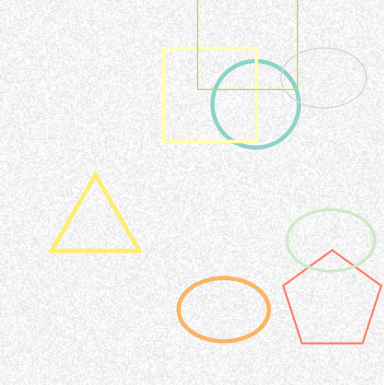[{"shape": "circle", "thickness": 3, "radius": 0.56, "center": [0.664, 0.729]}, {"shape": "square", "thickness": 2.5, "radius": 0.6, "center": [0.544, 0.755]}, {"shape": "pentagon", "thickness": 1.5, "radius": 0.67, "center": [0.863, 0.216]}, {"shape": "oval", "thickness": 3, "radius": 0.59, "center": [0.581, 0.196]}, {"shape": "square", "thickness": 1, "radius": 0.65, "center": [0.641, 0.9]}, {"shape": "oval", "thickness": 1, "radius": 0.56, "center": [0.841, 0.798]}, {"shape": "oval", "thickness": 2, "radius": 0.57, "center": [0.859, 0.375]}, {"shape": "triangle", "thickness": 3, "radius": 0.66, "center": [0.248, 0.414]}]